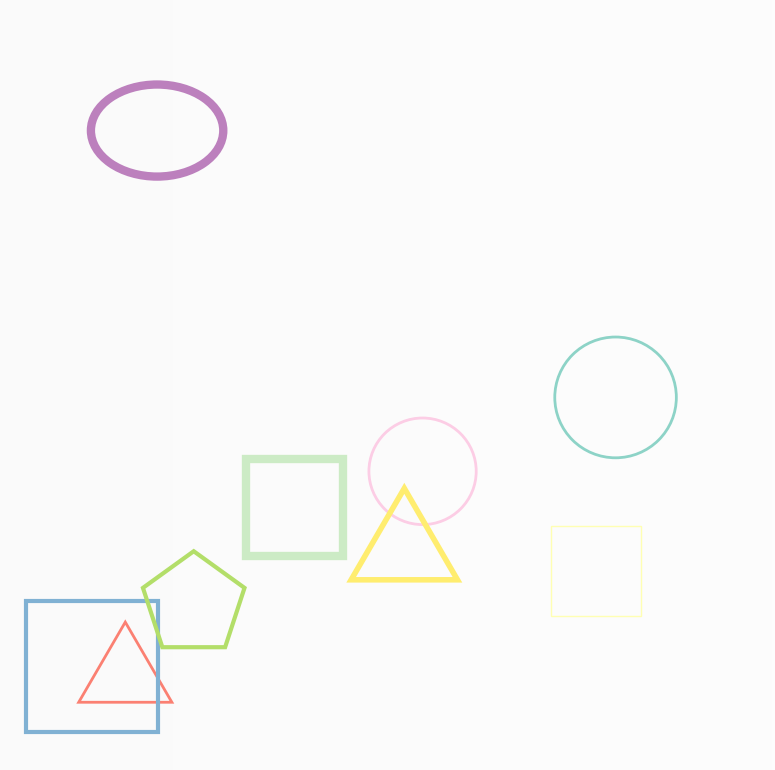[{"shape": "circle", "thickness": 1, "radius": 0.39, "center": [0.794, 0.484]}, {"shape": "square", "thickness": 0.5, "radius": 0.29, "center": [0.769, 0.259]}, {"shape": "triangle", "thickness": 1, "radius": 0.35, "center": [0.162, 0.123]}, {"shape": "square", "thickness": 1.5, "radius": 0.43, "center": [0.119, 0.134]}, {"shape": "pentagon", "thickness": 1.5, "radius": 0.34, "center": [0.25, 0.215]}, {"shape": "circle", "thickness": 1, "radius": 0.35, "center": [0.545, 0.388]}, {"shape": "oval", "thickness": 3, "radius": 0.43, "center": [0.203, 0.83]}, {"shape": "square", "thickness": 3, "radius": 0.31, "center": [0.38, 0.341]}, {"shape": "triangle", "thickness": 2, "radius": 0.4, "center": [0.522, 0.287]}]